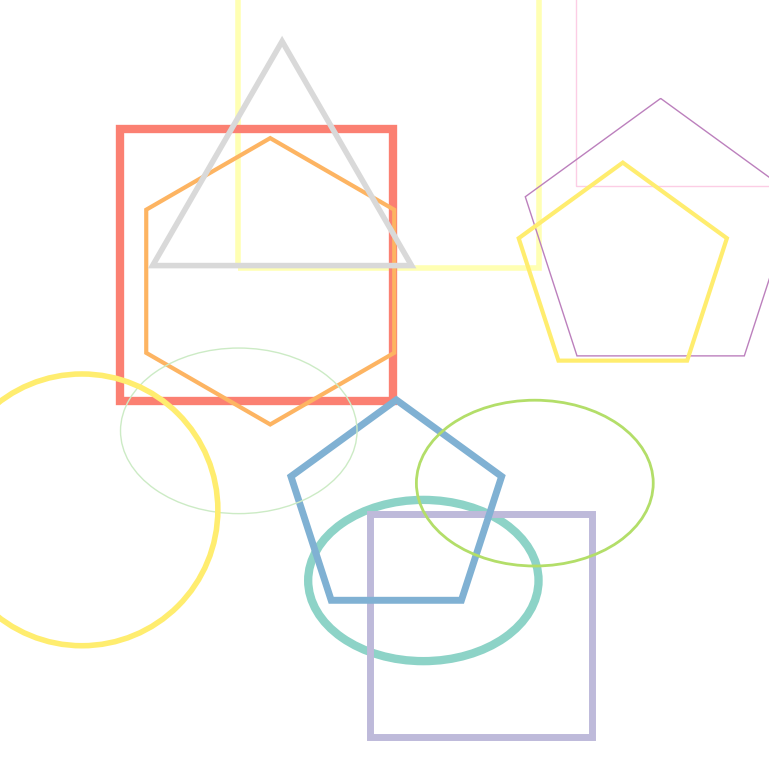[{"shape": "oval", "thickness": 3, "radius": 0.75, "center": [0.55, 0.246]}, {"shape": "square", "thickness": 2, "radius": 0.98, "center": [0.505, 0.847]}, {"shape": "square", "thickness": 2.5, "radius": 0.72, "center": [0.625, 0.187]}, {"shape": "square", "thickness": 3, "radius": 0.89, "center": [0.333, 0.656]}, {"shape": "pentagon", "thickness": 2.5, "radius": 0.72, "center": [0.515, 0.337]}, {"shape": "hexagon", "thickness": 1.5, "radius": 0.93, "center": [0.351, 0.635]}, {"shape": "oval", "thickness": 1, "radius": 0.77, "center": [0.695, 0.373]}, {"shape": "square", "thickness": 0.5, "radius": 0.69, "center": [0.885, 0.896]}, {"shape": "triangle", "thickness": 2, "radius": 0.97, "center": [0.366, 0.752]}, {"shape": "pentagon", "thickness": 0.5, "radius": 0.92, "center": [0.858, 0.687]}, {"shape": "oval", "thickness": 0.5, "radius": 0.77, "center": [0.31, 0.44]}, {"shape": "pentagon", "thickness": 1.5, "radius": 0.71, "center": [0.809, 0.647]}, {"shape": "circle", "thickness": 2, "radius": 0.88, "center": [0.106, 0.338]}]